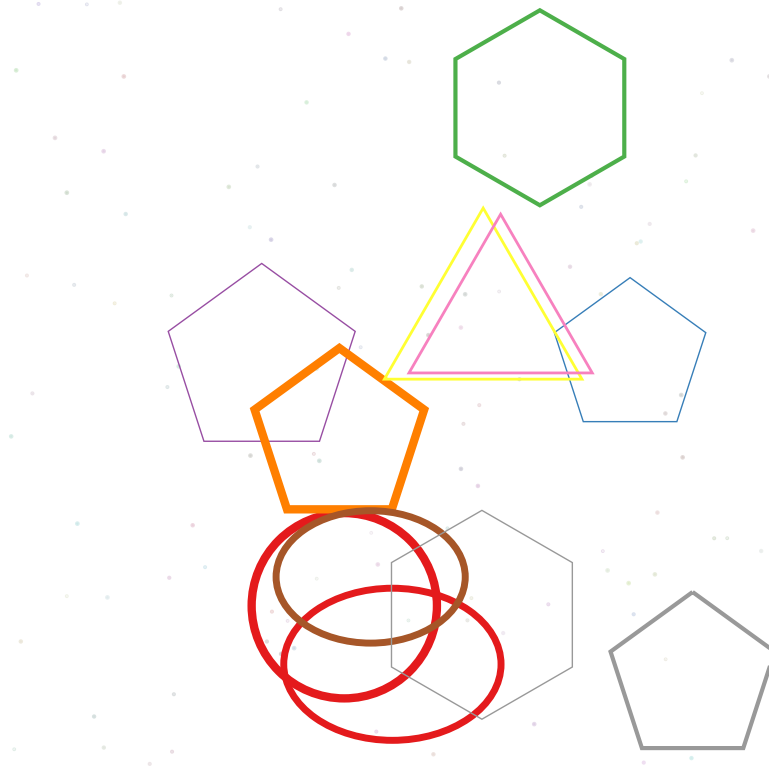[{"shape": "oval", "thickness": 2.5, "radius": 0.71, "center": [0.51, 0.137]}, {"shape": "circle", "thickness": 3, "radius": 0.6, "center": [0.447, 0.213]}, {"shape": "pentagon", "thickness": 0.5, "radius": 0.52, "center": [0.818, 0.536]}, {"shape": "hexagon", "thickness": 1.5, "radius": 0.63, "center": [0.701, 0.86]}, {"shape": "pentagon", "thickness": 0.5, "radius": 0.64, "center": [0.34, 0.53]}, {"shape": "pentagon", "thickness": 3, "radius": 0.58, "center": [0.441, 0.432]}, {"shape": "triangle", "thickness": 1, "radius": 0.74, "center": [0.627, 0.582]}, {"shape": "oval", "thickness": 2.5, "radius": 0.61, "center": [0.481, 0.251]}, {"shape": "triangle", "thickness": 1, "radius": 0.69, "center": [0.65, 0.584]}, {"shape": "hexagon", "thickness": 0.5, "radius": 0.68, "center": [0.626, 0.202]}, {"shape": "pentagon", "thickness": 1.5, "radius": 0.56, "center": [0.899, 0.119]}]